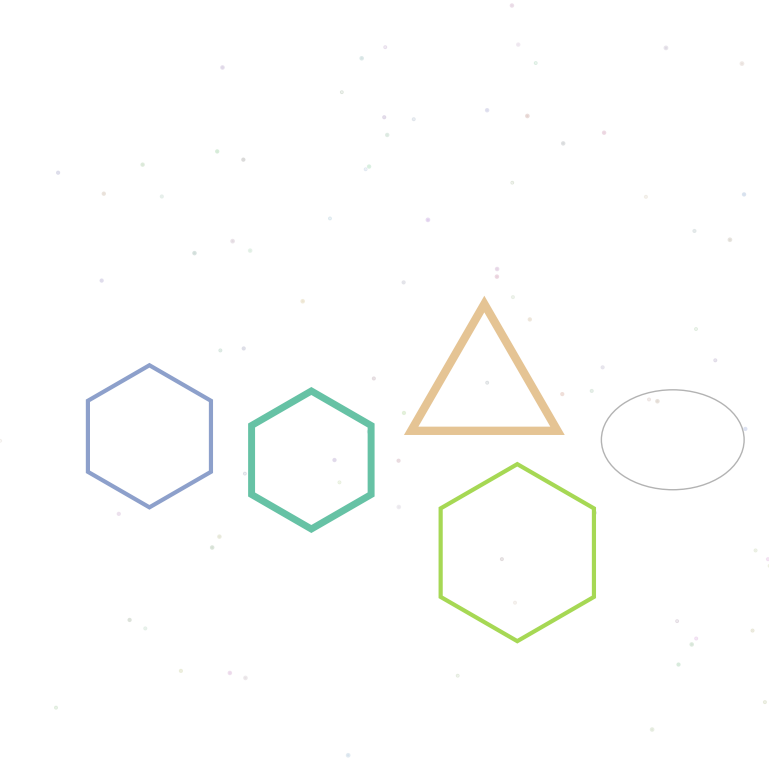[{"shape": "hexagon", "thickness": 2.5, "radius": 0.45, "center": [0.404, 0.403]}, {"shape": "hexagon", "thickness": 1.5, "radius": 0.46, "center": [0.194, 0.433]}, {"shape": "hexagon", "thickness": 1.5, "radius": 0.57, "center": [0.672, 0.282]}, {"shape": "triangle", "thickness": 3, "radius": 0.55, "center": [0.629, 0.495]}, {"shape": "oval", "thickness": 0.5, "radius": 0.46, "center": [0.874, 0.429]}]